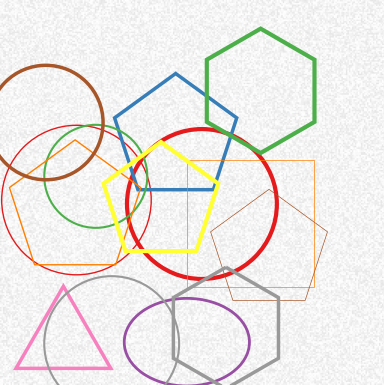[{"shape": "circle", "thickness": 3, "radius": 0.97, "center": [0.524, 0.47]}, {"shape": "circle", "thickness": 1, "radius": 0.97, "center": [0.199, 0.48]}, {"shape": "pentagon", "thickness": 2.5, "radius": 0.83, "center": [0.456, 0.642]}, {"shape": "circle", "thickness": 1.5, "radius": 0.67, "center": [0.249, 0.542]}, {"shape": "hexagon", "thickness": 3, "radius": 0.81, "center": [0.677, 0.764]}, {"shape": "oval", "thickness": 2, "radius": 0.81, "center": [0.485, 0.111]}, {"shape": "pentagon", "thickness": 1, "radius": 0.9, "center": [0.195, 0.457]}, {"shape": "square", "thickness": 0.5, "radius": 0.82, "center": [0.651, 0.42]}, {"shape": "pentagon", "thickness": 3, "radius": 0.78, "center": [0.418, 0.475]}, {"shape": "pentagon", "thickness": 0.5, "radius": 0.8, "center": [0.699, 0.349]}, {"shape": "circle", "thickness": 2.5, "radius": 0.74, "center": [0.119, 0.682]}, {"shape": "triangle", "thickness": 2.5, "radius": 0.71, "center": [0.165, 0.114]}, {"shape": "circle", "thickness": 1.5, "radius": 0.88, "center": [0.29, 0.107]}, {"shape": "hexagon", "thickness": 2.5, "radius": 0.79, "center": [0.587, 0.148]}]